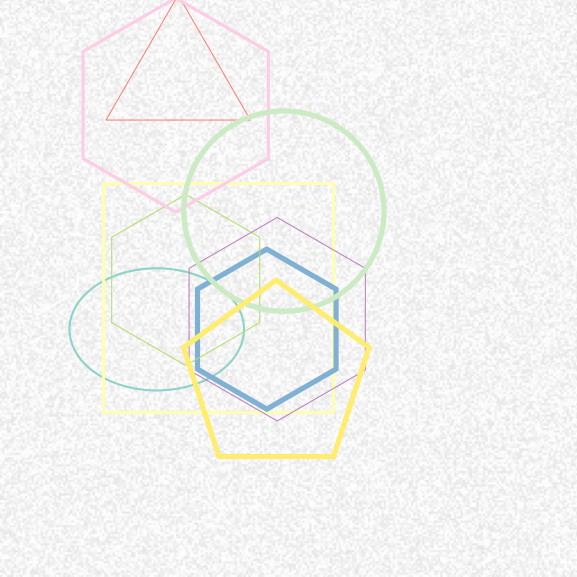[{"shape": "oval", "thickness": 1, "radius": 0.76, "center": [0.271, 0.429]}, {"shape": "square", "thickness": 1.5, "radius": 0.99, "center": [0.377, 0.484]}, {"shape": "triangle", "thickness": 0.5, "radius": 0.72, "center": [0.309, 0.863]}, {"shape": "hexagon", "thickness": 2.5, "radius": 0.69, "center": [0.462, 0.429]}, {"shape": "hexagon", "thickness": 0.5, "radius": 0.74, "center": [0.322, 0.514]}, {"shape": "hexagon", "thickness": 1.5, "radius": 0.93, "center": [0.304, 0.817]}, {"shape": "hexagon", "thickness": 0.5, "radius": 0.88, "center": [0.48, 0.446]}, {"shape": "circle", "thickness": 2.5, "radius": 0.87, "center": [0.492, 0.634]}, {"shape": "pentagon", "thickness": 2.5, "radius": 0.84, "center": [0.478, 0.345]}]